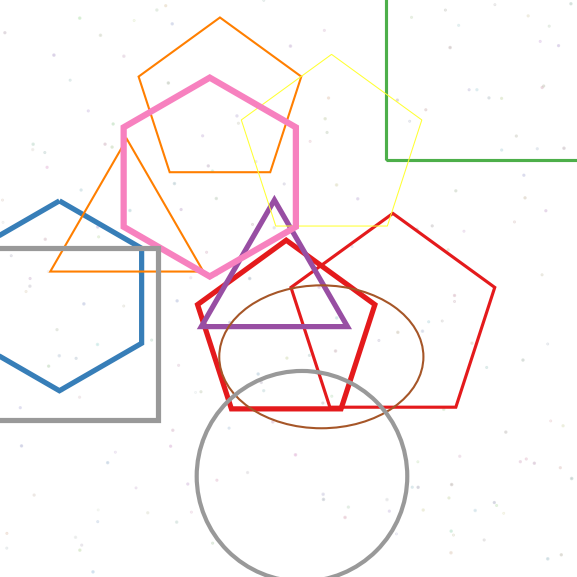[{"shape": "pentagon", "thickness": 1.5, "radius": 0.93, "center": [0.68, 0.444]}, {"shape": "pentagon", "thickness": 2.5, "radius": 0.81, "center": [0.496, 0.422]}, {"shape": "hexagon", "thickness": 2.5, "radius": 0.82, "center": [0.103, 0.487]}, {"shape": "square", "thickness": 1.5, "radius": 0.88, "center": [0.844, 0.899]}, {"shape": "triangle", "thickness": 2.5, "radius": 0.73, "center": [0.475, 0.507]}, {"shape": "triangle", "thickness": 1, "radius": 0.77, "center": [0.22, 0.605]}, {"shape": "pentagon", "thickness": 1, "radius": 0.74, "center": [0.381, 0.821]}, {"shape": "pentagon", "thickness": 0.5, "radius": 0.82, "center": [0.574, 0.741]}, {"shape": "oval", "thickness": 1, "radius": 0.88, "center": [0.556, 0.381]}, {"shape": "hexagon", "thickness": 3, "radius": 0.86, "center": [0.363, 0.693]}, {"shape": "circle", "thickness": 2, "radius": 0.91, "center": [0.523, 0.174]}, {"shape": "square", "thickness": 2.5, "radius": 0.75, "center": [0.125, 0.42]}]